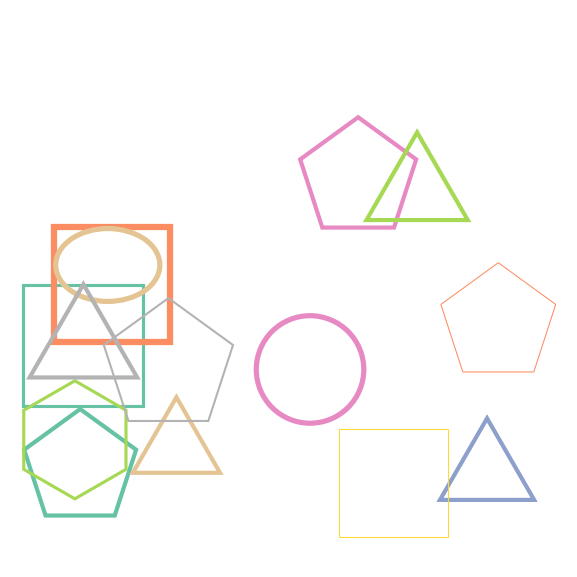[{"shape": "pentagon", "thickness": 2, "radius": 0.51, "center": [0.139, 0.189]}, {"shape": "square", "thickness": 1.5, "radius": 0.52, "center": [0.143, 0.401]}, {"shape": "square", "thickness": 3, "radius": 0.5, "center": [0.194, 0.507]}, {"shape": "pentagon", "thickness": 0.5, "radius": 0.52, "center": [0.863, 0.44]}, {"shape": "triangle", "thickness": 2, "radius": 0.47, "center": [0.843, 0.181]}, {"shape": "circle", "thickness": 2.5, "radius": 0.47, "center": [0.537, 0.359]}, {"shape": "pentagon", "thickness": 2, "radius": 0.53, "center": [0.62, 0.691]}, {"shape": "hexagon", "thickness": 1.5, "radius": 0.51, "center": [0.13, 0.238]}, {"shape": "triangle", "thickness": 2, "radius": 0.51, "center": [0.722, 0.669]}, {"shape": "square", "thickness": 0.5, "radius": 0.47, "center": [0.681, 0.163]}, {"shape": "oval", "thickness": 2.5, "radius": 0.45, "center": [0.187, 0.54]}, {"shape": "triangle", "thickness": 2, "radius": 0.44, "center": [0.305, 0.224]}, {"shape": "triangle", "thickness": 2, "radius": 0.54, "center": [0.144, 0.399]}, {"shape": "pentagon", "thickness": 1, "radius": 0.59, "center": [0.292, 0.365]}]